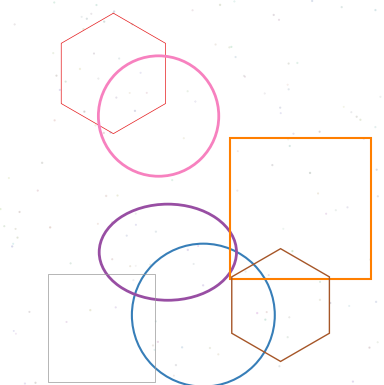[{"shape": "hexagon", "thickness": 0.5, "radius": 0.78, "center": [0.295, 0.809]}, {"shape": "circle", "thickness": 1.5, "radius": 0.93, "center": [0.528, 0.181]}, {"shape": "oval", "thickness": 2, "radius": 0.89, "center": [0.436, 0.345]}, {"shape": "square", "thickness": 1.5, "radius": 0.92, "center": [0.781, 0.458]}, {"shape": "hexagon", "thickness": 1, "radius": 0.73, "center": [0.729, 0.208]}, {"shape": "circle", "thickness": 2, "radius": 0.78, "center": [0.412, 0.699]}, {"shape": "square", "thickness": 0.5, "radius": 0.7, "center": [0.264, 0.149]}]